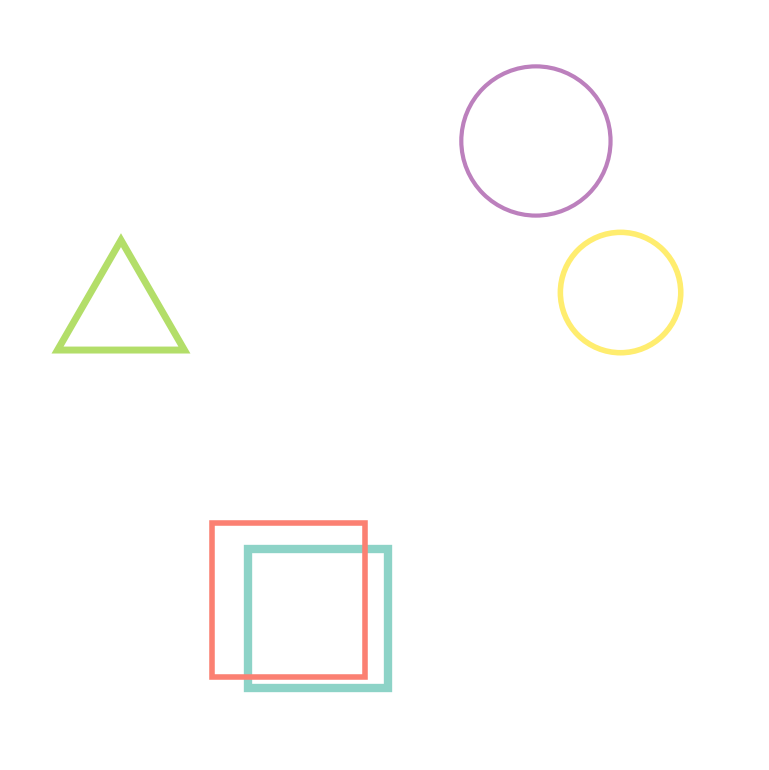[{"shape": "square", "thickness": 3, "radius": 0.45, "center": [0.413, 0.197]}, {"shape": "square", "thickness": 2, "radius": 0.5, "center": [0.375, 0.22]}, {"shape": "triangle", "thickness": 2.5, "radius": 0.48, "center": [0.157, 0.593]}, {"shape": "circle", "thickness": 1.5, "radius": 0.48, "center": [0.696, 0.817]}, {"shape": "circle", "thickness": 2, "radius": 0.39, "center": [0.806, 0.62]}]